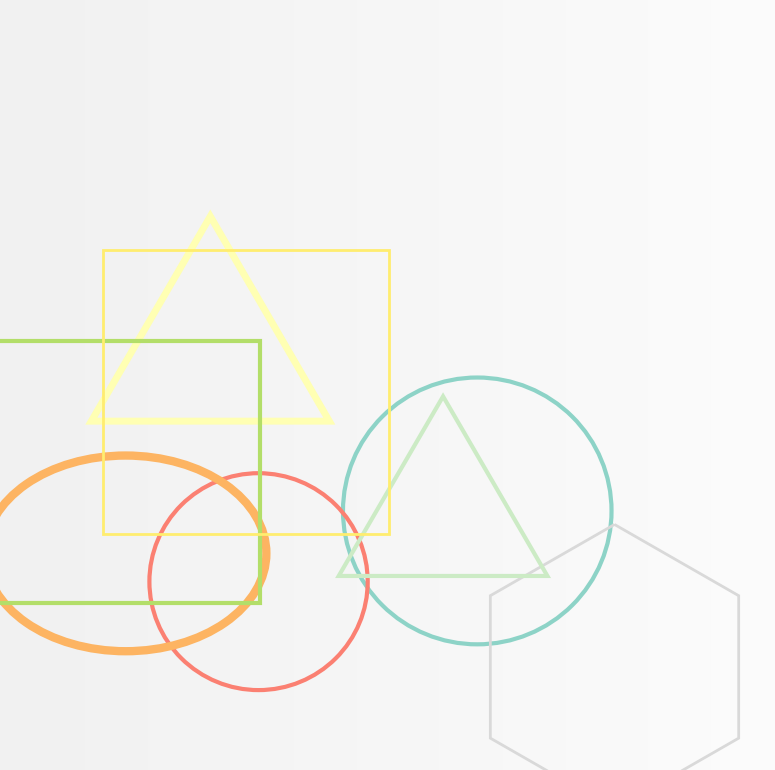[{"shape": "circle", "thickness": 1.5, "radius": 0.87, "center": [0.616, 0.336]}, {"shape": "triangle", "thickness": 2.5, "radius": 0.89, "center": [0.271, 0.542]}, {"shape": "circle", "thickness": 1.5, "radius": 0.7, "center": [0.334, 0.245]}, {"shape": "oval", "thickness": 3, "radius": 0.91, "center": [0.162, 0.281]}, {"shape": "square", "thickness": 1.5, "radius": 0.85, "center": [0.166, 0.386]}, {"shape": "hexagon", "thickness": 1, "radius": 0.93, "center": [0.793, 0.134]}, {"shape": "triangle", "thickness": 1.5, "radius": 0.78, "center": [0.572, 0.33]}, {"shape": "square", "thickness": 1, "radius": 0.92, "center": [0.318, 0.491]}]